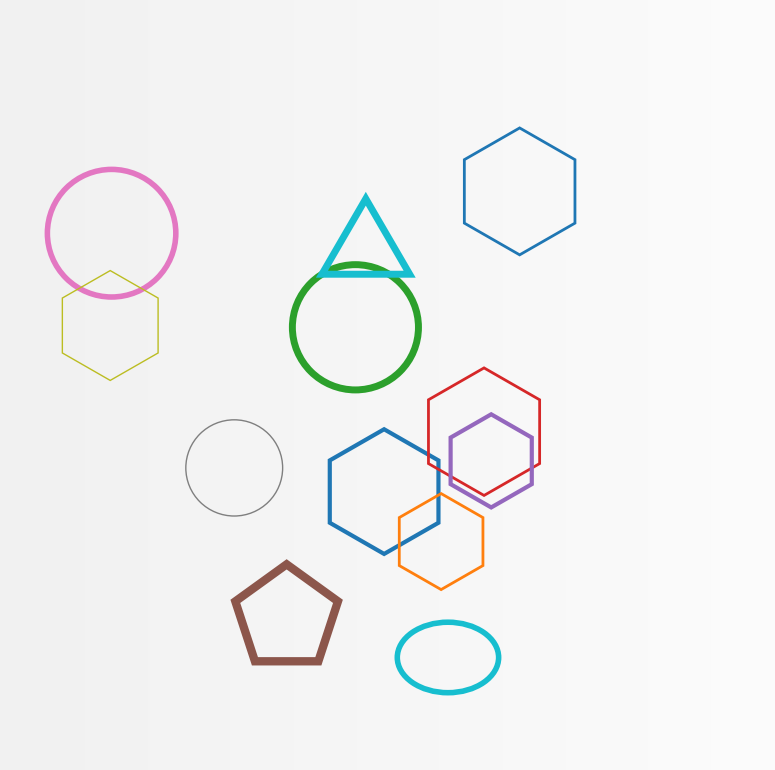[{"shape": "hexagon", "thickness": 1, "radius": 0.41, "center": [0.671, 0.751]}, {"shape": "hexagon", "thickness": 1.5, "radius": 0.4, "center": [0.496, 0.362]}, {"shape": "hexagon", "thickness": 1, "radius": 0.31, "center": [0.569, 0.297]}, {"shape": "circle", "thickness": 2.5, "radius": 0.41, "center": [0.459, 0.575]}, {"shape": "hexagon", "thickness": 1, "radius": 0.41, "center": [0.625, 0.439]}, {"shape": "hexagon", "thickness": 1.5, "radius": 0.3, "center": [0.634, 0.401]}, {"shape": "pentagon", "thickness": 3, "radius": 0.35, "center": [0.37, 0.197]}, {"shape": "circle", "thickness": 2, "radius": 0.41, "center": [0.144, 0.697]}, {"shape": "circle", "thickness": 0.5, "radius": 0.31, "center": [0.302, 0.392]}, {"shape": "hexagon", "thickness": 0.5, "radius": 0.36, "center": [0.142, 0.577]}, {"shape": "oval", "thickness": 2, "radius": 0.33, "center": [0.578, 0.146]}, {"shape": "triangle", "thickness": 2.5, "radius": 0.33, "center": [0.472, 0.677]}]